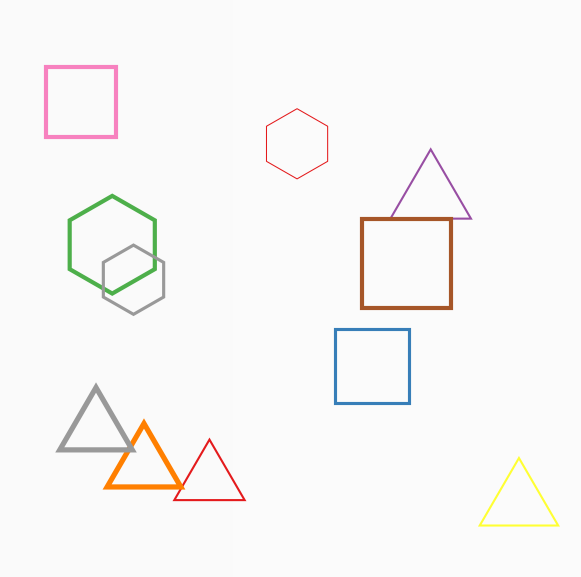[{"shape": "triangle", "thickness": 1, "radius": 0.35, "center": [0.36, 0.168]}, {"shape": "hexagon", "thickness": 0.5, "radius": 0.3, "center": [0.511, 0.75]}, {"shape": "square", "thickness": 1.5, "radius": 0.32, "center": [0.64, 0.365]}, {"shape": "hexagon", "thickness": 2, "radius": 0.42, "center": [0.193, 0.575]}, {"shape": "triangle", "thickness": 1, "radius": 0.4, "center": [0.741, 0.661]}, {"shape": "triangle", "thickness": 2.5, "radius": 0.37, "center": [0.248, 0.193]}, {"shape": "triangle", "thickness": 1, "radius": 0.39, "center": [0.893, 0.128]}, {"shape": "square", "thickness": 2, "radius": 0.38, "center": [0.7, 0.543]}, {"shape": "square", "thickness": 2, "radius": 0.3, "center": [0.139, 0.822]}, {"shape": "hexagon", "thickness": 1.5, "radius": 0.3, "center": [0.23, 0.515]}, {"shape": "triangle", "thickness": 2.5, "radius": 0.36, "center": [0.165, 0.256]}]